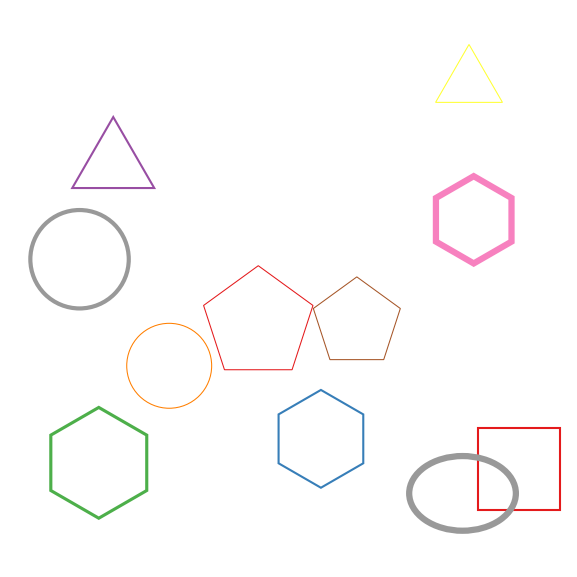[{"shape": "square", "thickness": 1, "radius": 0.36, "center": [0.899, 0.187]}, {"shape": "pentagon", "thickness": 0.5, "radius": 0.5, "center": [0.447, 0.439]}, {"shape": "hexagon", "thickness": 1, "radius": 0.42, "center": [0.556, 0.239]}, {"shape": "hexagon", "thickness": 1.5, "radius": 0.48, "center": [0.171, 0.198]}, {"shape": "triangle", "thickness": 1, "radius": 0.41, "center": [0.196, 0.715]}, {"shape": "circle", "thickness": 0.5, "radius": 0.37, "center": [0.293, 0.366]}, {"shape": "triangle", "thickness": 0.5, "radius": 0.33, "center": [0.812, 0.855]}, {"shape": "pentagon", "thickness": 0.5, "radius": 0.4, "center": [0.618, 0.44]}, {"shape": "hexagon", "thickness": 3, "radius": 0.38, "center": [0.82, 0.619]}, {"shape": "circle", "thickness": 2, "radius": 0.43, "center": [0.138, 0.55]}, {"shape": "oval", "thickness": 3, "radius": 0.46, "center": [0.801, 0.145]}]